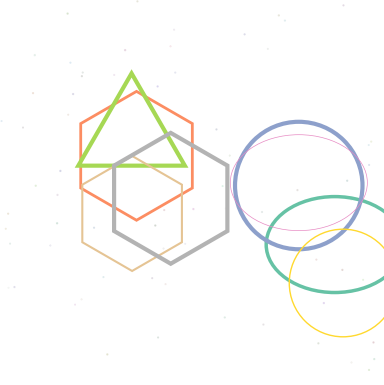[{"shape": "oval", "thickness": 2.5, "radius": 0.89, "center": [0.869, 0.365]}, {"shape": "hexagon", "thickness": 2, "radius": 0.84, "center": [0.355, 0.595]}, {"shape": "circle", "thickness": 3, "radius": 0.83, "center": [0.776, 0.518]}, {"shape": "oval", "thickness": 0.5, "radius": 0.89, "center": [0.776, 0.526]}, {"shape": "triangle", "thickness": 3, "radius": 0.8, "center": [0.342, 0.65]}, {"shape": "circle", "thickness": 1, "radius": 0.7, "center": [0.891, 0.265]}, {"shape": "hexagon", "thickness": 1.5, "radius": 0.75, "center": [0.343, 0.446]}, {"shape": "hexagon", "thickness": 3, "radius": 0.85, "center": [0.443, 0.485]}]